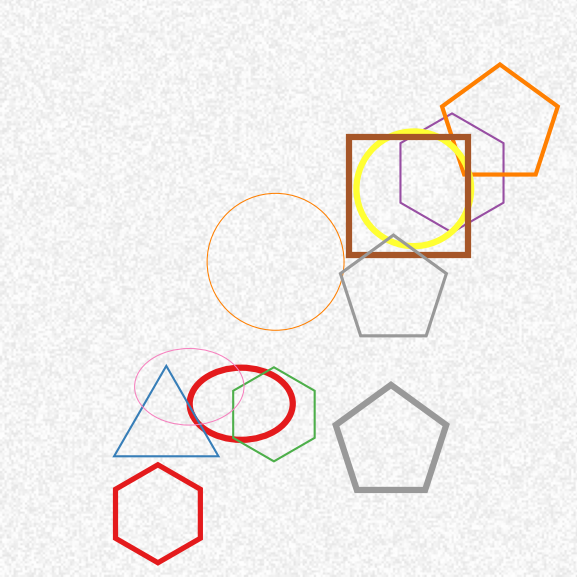[{"shape": "hexagon", "thickness": 2.5, "radius": 0.42, "center": [0.273, 0.11]}, {"shape": "oval", "thickness": 3, "radius": 0.45, "center": [0.418, 0.3]}, {"shape": "triangle", "thickness": 1, "radius": 0.52, "center": [0.288, 0.261]}, {"shape": "hexagon", "thickness": 1, "radius": 0.41, "center": [0.474, 0.282]}, {"shape": "hexagon", "thickness": 1, "radius": 0.52, "center": [0.783, 0.7]}, {"shape": "circle", "thickness": 0.5, "radius": 0.59, "center": [0.477, 0.546]}, {"shape": "pentagon", "thickness": 2, "radius": 0.53, "center": [0.866, 0.782]}, {"shape": "circle", "thickness": 3, "radius": 0.5, "center": [0.717, 0.672]}, {"shape": "square", "thickness": 3, "radius": 0.51, "center": [0.707, 0.66]}, {"shape": "oval", "thickness": 0.5, "radius": 0.47, "center": [0.328, 0.329]}, {"shape": "pentagon", "thickness": 1.5, "radius": 0.48, "center": [0.681, 0.496]}, {"shape": "pentagon", "thickness": 3, "radius": 0.5, "center": [0.677, 0.232]}]